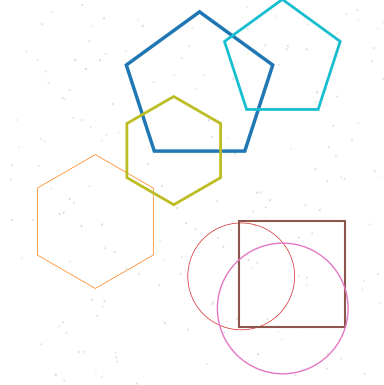[{"shape": "pentagon", "thickness": 2.5, "radius": 1.0, "center": [0.518, 0.769]}, {"shape": "hexagon", "thickness": 0.5, "radius": 0.87, "center": [0.248, 0.425]}, {"shape": "circle", "thickness": 0.5, "radius": 0.69, "center": [0.627, 0.282]}, {"shape": "square", "thickness": 1.5, "radius": 0.69, "center": [0.758, 0.289]}, {"shape": "circle", "thickness": 1, "radius": 0.85, "center": [0.734, 0.199]}, {"shape": "hexagon", "thickness": 2, "radius": 0.7, "center": [0.451, 0.609]}, {"shape": "pentagon", "thickness": 2, "radius": 0.79, "center": [0.733, 0.844]}]